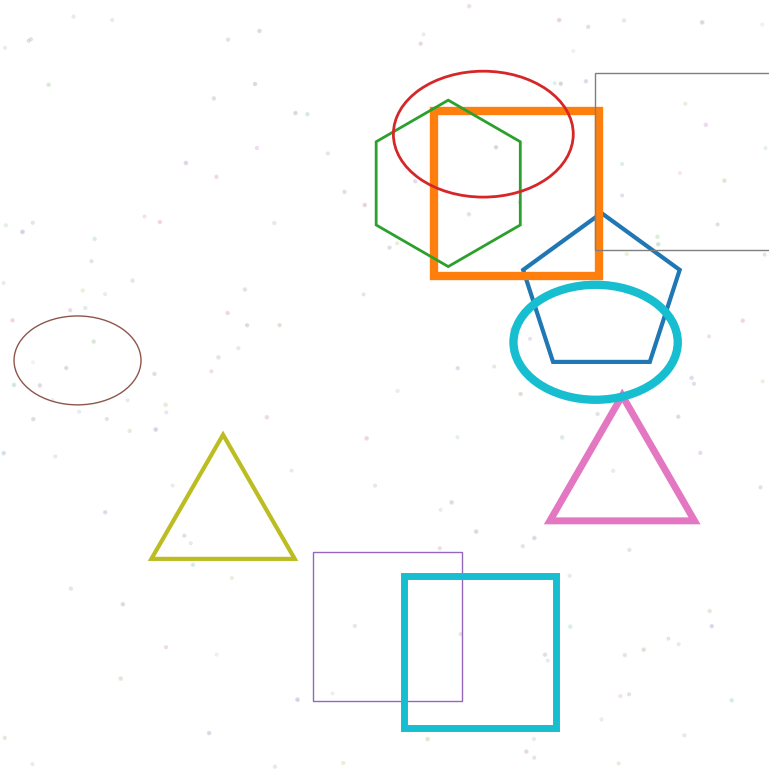[{"shape": "pentagon", "thickness": 1.5, "radius": 0.53, "center": [0.781, 0.616]}, {"shape": "square", "thickness": 3, "radius": 0.54, "center": [0.671, 0.748]}, {"shape": "hexagon", "thickness": 1, "radius": 0.54, "center": [0.582, 0.762]}, {"shape": "oval", "thickness": 1, "radius": 0.58, "center": [0.628, 0.826]}, {"shape": "square", "thickness": 0.5, "radius": 0.48, "center": [0.503, 0.186]}, {"shape": "oval", "thickness": 0.5, "radius": 0.41, "center": [0.101, 0.532]}, {"shape": "triangle", "thickness": 2.5, "radius": 0.54, "center": [0.808, 0.378]}, {"shape": "square", "thickness": 0.5, "radius": 0.57, "center": [0.888, 0.79]}, {"shape": "triangle", "thickness": 1.5, "radius": 0.54, "center": [0.29, 0.328]}, {"shape": "square", "thickness": 2.5, "radius": 0.49, "center": [0.623, 0.154]}, {"shape": "oval", "thickness": 3, "radius": 0.53, "center": [0.774, 0.555]}]